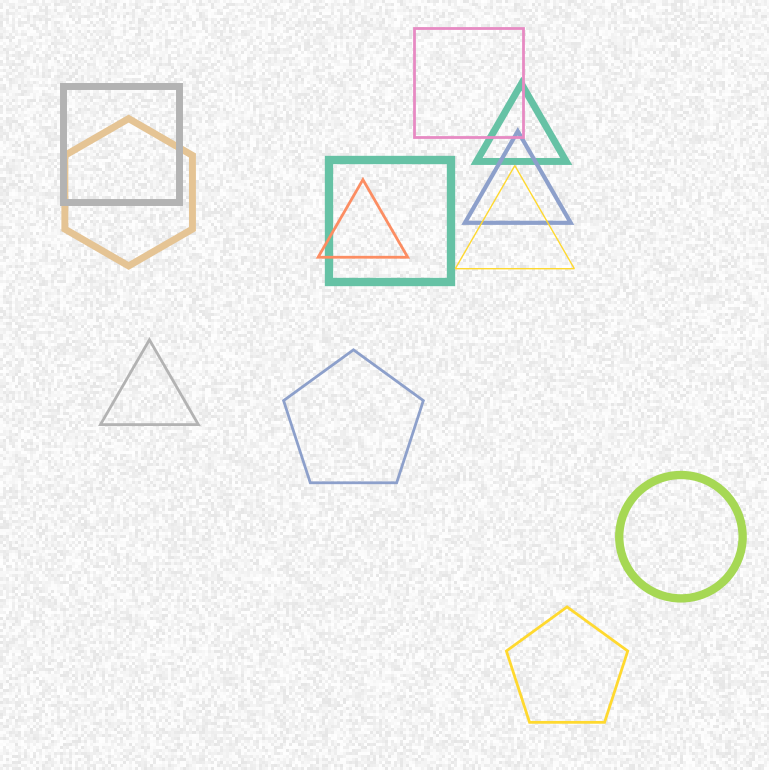[{"shape": "triangle", "thickness": 2.5, "radius": 0.34, "center": [0.677, 0.824]}, {"shape": "square", "thickness": 3, "radius": 0.4, "center": [0.507, 0.713]}, {"shape": "triangle", "thickness": 1, "radius": 0.34, "center": [0.471, 0.7]}, {"shape": "pentagon", "thickness": 1, "radius": 0.48, "center": [0.459, 0.45]}, {"shape": "triangle", "thickness": 1.5, "radius": 0.4, "center": [0.672, 0.75]}, {"shape": "square", "thickness": 1, "radius": 0.35, "center": [0.609, 0.893]}, {"shape": "circle", "thickness": 3, "radius": 0.4, "center": [0.884, 0.303]}, {"shape": "triangle", "thickness": 0.5, "radius": 0.45, "center": [0.669, 0.696]}, {"shape": "pentagon", "thickness": 1, "radius": 0.41, "center": [0.736, 0.129]}, {"shape": "hexagon", "thickness": 2.5, "radius": 0.48, "center": [0.167, 0.75]}, {"shape": "square", "thickness": 2.5, "radius": 0.38, "center": [0.157, 0.813]}, {"shape": "triangle", "thickness": 1, "radius": 0.37, "center": [0.194, 0.485]}]